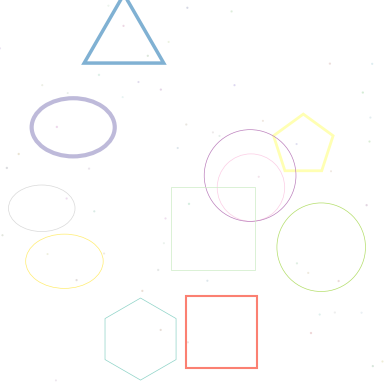[{"shape": "hexagon", "thickness": 0.5, "radius": 0.53, "center": [0.365, 0.119]}, {"shape": "pentagon", "thickness": 2, "radius": 0.41, "center": [0.788, 0.622]}, {"shape": "oval", "thickness": 3, "radius": 0.54, "center": [0.19, 0.669]}, {"shape": "square", "thickness": 1.5, "radius": 0.46, "center": [0.575, 0.138]}, {"shape": "triangle", "thickness": 2.5, "radius": 0.6, "center": [0.322, 0.896]}, {"shape": "circle", "thickness": 0.5, "radius": 0.58, "center": [0.834, 0.358]}, {"shape": "circle", "thickness": 0.5, "radius": 0.44, "center": [0.652, 0.513]}, {"shape": "oval", "thickness": 0.5, "radius": 0.43, "center": [0.108, 0.459]}, {"shape": "circle", "thickness": 0.5, "radius": 0.6, "center": [0.65, 0.544]}, {"shape": "square", "thickness": 0.5, "radius": 0.54, "center": [0.553, 0.407]}, {"shape": "oval", "thickness": 0.5, "radius": 0.5, "center": [0.167, 0.321]}]